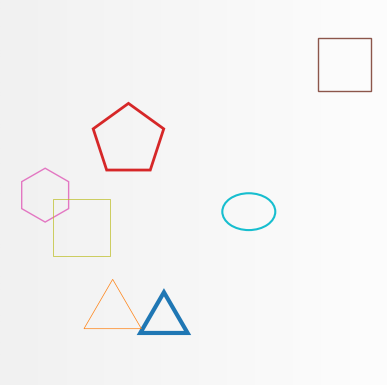[{"shape": "triangle", "thickness": 3, "radius": 0.35, "center": [0.423, 0.17]}, {"shape": "triangle", "thickness": 0.5, "radius": 0.43, "center": [0.291, 0.189]}, {"shape": "pentagon", "thickness": 2, "radius": 0.48, "center": [0.332, 0.636]}, {"shape": "square", "thickness": 1, "radius": 0.34, "center": [0.888, 0.831]}, {"shape": "hexagon", "thickness": 1, "radius": 0.35, "center": [0.117, 0.493]}, {"shape": "square", "thickness": 0.5, "radius": 0.37, "center": [0.21, 0.408]}, {"shape": "oval", "thickness": 1.5, "radius": 0.34, "center": [0.642, 0.45]}]